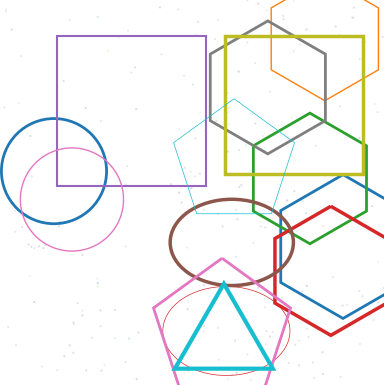[{"shape": "circle", "thickness": 2, "radius": 0.68, "center": [0.14, 0.555]}, {"shape": "hexagon", "thickness": 2, "radius": 0.93, "center": [0.891, 0.36]}, {"shape": "hexagon", "thickness": 1, "radius": 0.8, "center": [0.844, 0.899]}, {"shape": "hexagon", "thickness": 2, "radius": 0.85, "center": [0.805, 0.536]}, {"shape": "oval", "thickness": 0.5, "radius": 0.83, "center": [0.588, 0.14]}, {"shape": "hexagon", "thickness": 2.5, "radius": 0.84, "center": [0.859, 0.297]}, {"shape": "square", "thickness": 1.5, "radius": 0.97, "center": [0.342, 0.711]}, {"shape": "oval", "thickness": 2.5, "radius": 0.8, "center": [0.602, 0.37]}, {"shape": "pentagon", "thickness": 2, "radius": 0.94, "center": [0.577, 0.142]}, {"shape": "circle", "thickness": 1, "radius": 0.67, "center": [0.187, 0.482]}, {"shape": "hexagon", "thickness": 2, "radius": 0.86, "center": [0.696, 0.773]}, {"shape": "square", "thickness": 2.5, "radius": 0.9, "center": [0.765, 0.726]}, {"shape": "pentagon", "thickness": 0.5, "radius": 0.83, "center": [0.608, 0.578]}, {"shape": "triangle", "thickness": 3, "radius": 0.73, "center": [0.581, 0.116]}]